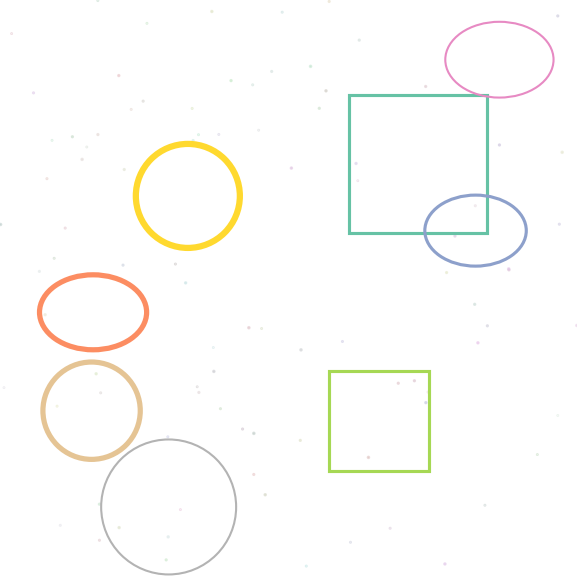[{"shape": "square", "thickness": 1.5, "radius": 0.6, "center": [0.724, 0.715]}, {"shape": "oval", "thickness": 2.5, "radius": 0.46, "center": [0.161, 0.458]}, {"shape": "oval", "thickness": 1.5, "radius": 0.44, "center": [0.823, 0.6]}, {"shape": "oval", "thickness": 1, "radius": 0.47, "center": [0.865, 0.896]}, {"shape": "square", "thickness": 1.5, "radius": 0.43, "center": [0.657, 0.27]}, {"shape": "circle", "thickness": 3, "radius": 0.45, "center": [0.325, 0.66]}, {"shape": "circle", "thickness": 2.5, "radius": 0.42, "center": [0.159, 0.288]}, {"shape": "circle", "thickness": 1, "radius": 0.58, "center": [0.292, 0.121]}]